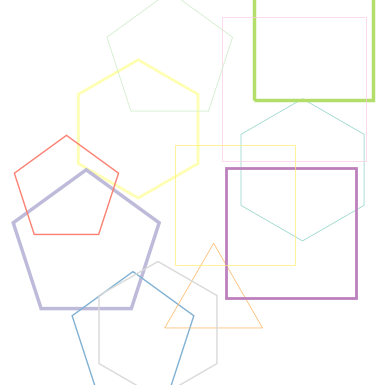[{"shape": "hexagon", "thickness": 0.5, "radius": 0.92, "center": [0.786, 0.559]}, {"shape": "hexagon", "thickness": 2, "radius": 0.9, "center": [0.359, 0.665]}, {"shape": "pentagon", "thickness": 2.5, "radius": 1.0, "center": [0.224, 0.36]}, {"shape": "pentagon", "thickness": 1, "radius": 0.71, "center": [0.173, 0.506]}, {"shape": "pentagon", "thickness": 1, "radius": 0.83, "center": [0.345, 0.128]}, {"shape": "triangle", "thickness": 0.5, "radius": 0.73, "center": [0.555, 0.222]}, {"shape": "square", "thickness": 2.5, "radius": 0.77, "center": [0.814, 0.895]}, {"shape": "square", "thickness": 0.5, "radius": 0.93, "center": [0.764, 0.768]}, {"shape": "hexagon", "thickness": 1, "radius": 0.88, "center": [0.41, 0.144]}, {"shape": "square", "thickness": 2, "radius": 0.84, "center": [0.755, 0.395]}, {"shape": "pentagon", "thickness": 0.5, "radius": 0.86, "center": [0.441, 0.85]}, {"shape": "square", "thickness": 0.5, "radius": 0.78, "center": [0.61, 0.468]}]